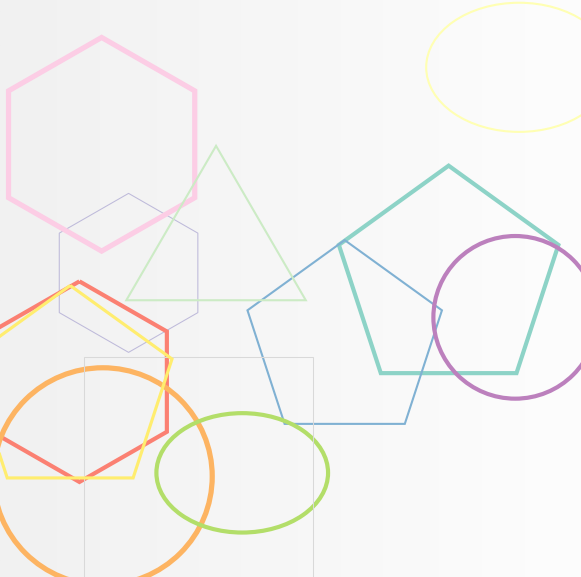[{"shape": "pentagon", "thickness": 2, "radius": 0.99, "center": [0.772, 0.514]}, {"shape": "oval", "thickness": 1, "radius": 0.8, "center": [0.893, 0.883]}, {"shape": "hexagon", "thickness": 0.5, "radius": 0.69, "center": [0.221, 0.527]}, {"shape": "hexagon", "thickness": 2, "radius": 0.87, "center": [0.137, 0.338]}, {"shape": "pentagon", "thickness": 1, "radius": 0.88, "center": [0.593, 0.407]}, {"shape": "circle", "thickness": 2.5, "radius": 0.94, "center": [0.177, 0.174]}, {"shape": "oval", "thickness": 2, "radius": 0.74, "center": [0.417, 0.18]}, {"shape": "hexagon", "thickness": 2.5, "radius": 0.92, "center": [0.175, 0.749]}, {"shape": "square", "thickness": 0.5, "radius": 0.98, "center": [0.342, 0.184]}, {"shape": "circle", "thickness": 2, "radius": 0.7, "center": [0.886, 0.45]}, {"shape": "triangle", "thickness": 1, "radius": 0.89, "center": [0.372, 0.568]}, {"shape": "pentagon", "thickness": 1.5, "radius": 0.92, "center": [0.121, 0.321]}]